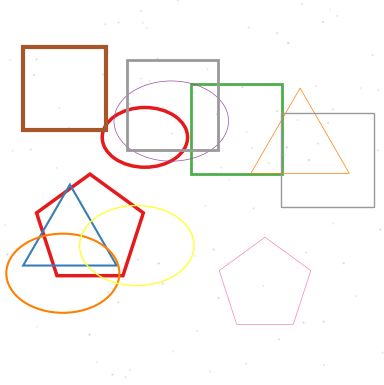[{"shape": "pentagon", "thickness": 2.5, "radius": 0.73, "center": [0.234, 0.402]}, {"shape": "oval", "thickness": 2.5, "radius": 0.55, "center": [0.376, 0.643]}, {"shape": "triangle", "thickness": 1.5, "radius": 0.7, "center": [0.182, 0.38]}, {"shape": "square", "thickness": 2, "radius": 0.59, "center": [0.614, 0.665]}, {"shape": "oval", "thickness": 0.5, "radius": 0.74, "center": [0.445, 0.686]}, {"shape": "triangle", "thickness": 0.5, "radius": 0.74, "center": [0.779, 0.624]}, {"shape": "oval", "thickness": 1.5, "radius": 0.73, "center": [0.163, 0.29]}, {"shape": "oval", "thickness": 1, "radius": 0.74, "center": [0.355, 0.362]}, {"shape": "square", "thickness": 3, "radius": 0.54, "center": [0.167, 0.77]}, {"shape": "pentagon", "thickness": 0.5, "radius": 0.63, "center": [0.688, 0.259]}, {"shape": "square", "thickness": 2, "radius": 0.59, "center": [0.448, 0.728]}, {"shape": "square", "thickness": 1, "radius": 0.61, "center": [0.851, 0.584]}]